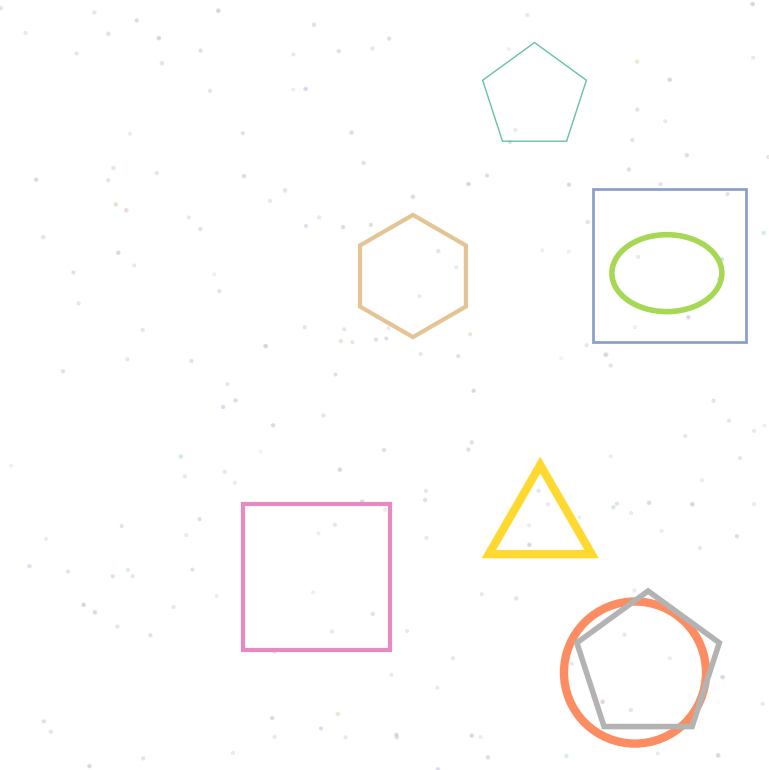[{"shape": "pentagon", "thickness": 0.5, "radius": 0.35, "center": [0.694, 0.874]}, {"shape": "circle", "thickness": 3, "radius": 0.46, "center": [0.825, 0.127]}, {"shape": "square", "thickness": 1, "radius": 0.5, "center": [0.87, 0.655]}, {"shape": "square", "thickness": 1.5, "radius": 0.48, "center": [0.411, 0.251]}, {"shape": "oval", "thickness": 2, "radius": 0.36, "center": [0.866, 0.645]}, {"shape": "triangle", "thickness": 3, "radius": 0.39, "center": [0.702, 0.319]}, {"shape": "hexagon", "thickness": 1.5, "radius": 0.4, "center": [0.536, 0.642]}, {"shape": "pentagon", "thickness": 2, "radius": 0.49, "center": [0.842, 0.135]}]